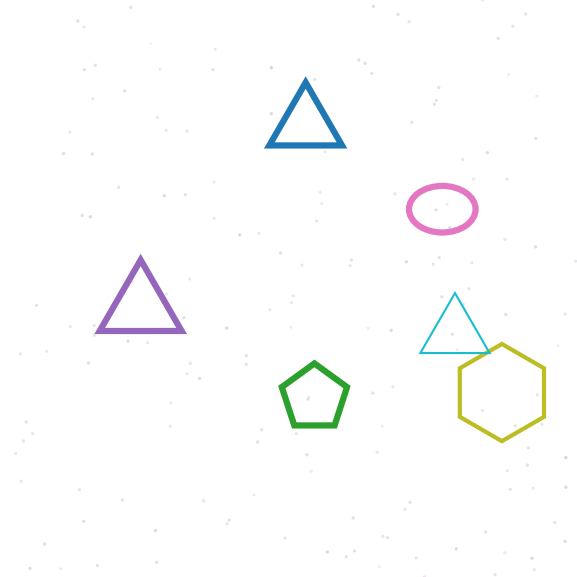[{"shape": "triangle", "thickness": 3, "radius": 0.36, "center": [0.529, 0.784]}, {"shape": "pentagon", "thickness": 3, "radius": 0.3, "center": [0.544, 0.31]}, {"shape": "triangle", "thickness": 3, "radius": 0.41, "center": [0.244, 0.467]}, {"shape": "oval", "thickness": 3, "radius": 0.29, "center": [0.766, 0.637]}, {"shape": "hexagon", "thickness": 2, "radius": 0.42, "center": [0.869, 0.319]}, {"shape": "triangle", "thickness": 1, "radius": 0.35, "center": [0.788, 0.422]}]